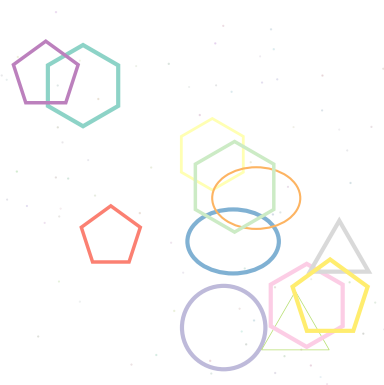[{"shape": "hexagon", "thickness": 3, "radius": 0.53, "center": [0.216, 0.778]}, {"shape": "hexagon", "thickness": 2, "radius": 0.46, "center": [0.551, 0.599]}, {"shape": "circle", "thickness": 3, "radius": 0.54, "center": [0.581, 0.149]}, {"shape": "pentagon", "thickness": 2.5, "radius": 0.4, "center": [0.288, 0.385]}, {"shape": "oval", "thickness": 3, "radius": 0.59, "center": [0.606, 0.373]}, {"shape": "oval", "thickness": 1.5, "radius": 0.57, "center": [0.666, 0.486]}, {"shape": "triangle", "thickness": 0.5, "radius": 0.51, "center": [0.767, 0.142]}, {"shape": "hexagon", "thickness": 3, "radius": 0.54, "center": [0.797, 0.207]}, {"shape": "triangle", "thickness": 3, "radius": 0.44, "center": [0.881, 0.338]}, {"shape": "pentagon", "thickness": 2.5, "radius": 0.44, "center": [0.119, 0.805]}, {"shape": "hexagon", "thickness": 2.5, "radius": 0.59, "center": [0.609, 0.515]}, {"shape": "pentagon", "thickness": 3, "radius": 0.51, "center": [0.857, 0.224]}]